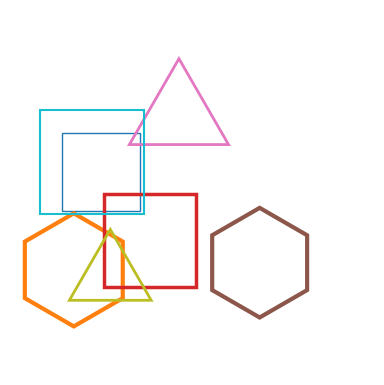[{"shape": "square", "thickness": 1, "radius": 0.51, "center": [0.262, 0.554]}, {"shape": "hexagon", "thickness": 3, "radius": 0.73, "center": [0.192, 0.299]}, {"shape": "square", "thickness": 2.5, "radius": 0.6, "center": [0.39, 0.375]}, {"shape": "hexagon", "thickness": 3, "radius": 0.71, "center": [0.674, 0.318]}, {"shape": "triangle", "thickness": 2, "radius": 0.74, "center": [0.465, 0.699]}, {"shape": "triangle", "thickness": 2, "radius": 0.61, "center": [0.286, 0.281]}, {"shape": "square", "thickness": 1.5, "radius": 0.68, "center": [0.238, 0.58]}]